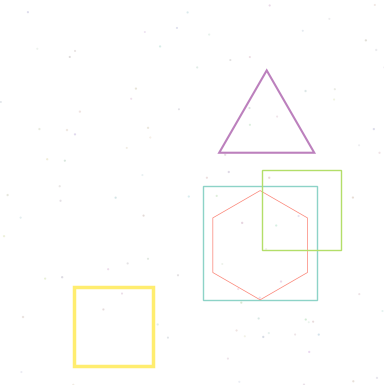[{"shape": "square", "thickness": 1, "radius": 0.74, "center": [0.675, 0.369]}, {"shape": "hexagon", "thickness": 0.5, "radius": 0.71, "center": [0.676, 0.363]}, {"shape": "square", "thickness": 1, "radius": 0.51, "center": [0.782, 0.455]}, {"shape": "triangle", "thickness": 1.5, "radius": 0.71, "center": [0.693, 0.675]}, {"shape": "square", "thickness": 2.5, "radius": 0.51, "center": [0.294, 0.153]}]